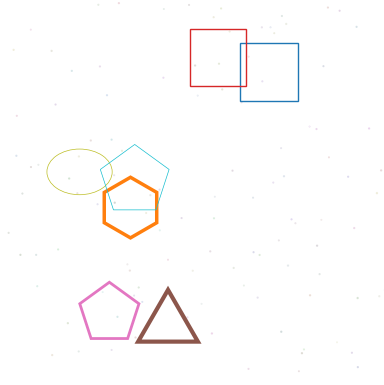[{"shape": "square", "thickness": 1, "radius": 0.37, "center": [0.699, 0.813]}, {"shape": "hexagon", "thickness": 2.5, "radius": 0.39, "center": [0.339, 0.461]}, {"shape": "square", "thickness": 1, "radius": 0.37, "center": [0.566, 0.851]}, {"shape": "triangle", "thickness": 3, "radius": 0.45, "center": [0.436, 0.157]}, {"shape": "pentagon", "thickness": 2, "radius": 0.4, "center": [0.284, 0.186]}, {"shape": "oval", "thickness": 0.5, "radius": 0.42, "center": [0.207, 0.554]}, {"shape": "pentagon", "thickness": 0.5, "radius": 0.47, "center": [0.35, 0.531]}]